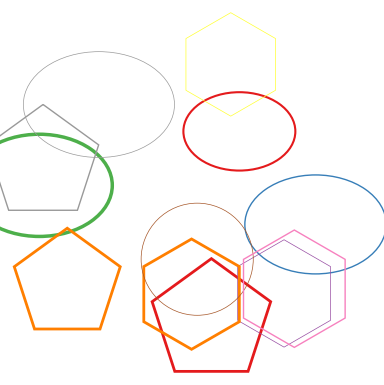[{"shape": "pentagon", "thickness": 2, "radius": 0.81, "center": [0.549, 0.166]}, {"shape": "oval", "thickness": 1.5, "radius": 0.73, "center": [0.622, 0.659]}, {"shape": "oval", "thickness": 1, "radius": 0.92, "center": [0.82, 0.417]}, {"shape": "oval", "thickness": 2.5, "radius": 0.95, "center": [0.102, 0.519]}, {"shape": "hexagon", "thickness": 0.5, "radius": 0.7, "center": [0.738, 0.238]}, {"shape": "pentagon", "thickness": 2, "radius": 0.72, "center": [0.175, 0.263]}, {"shape": "hexagon", "thickness": 2, "radius": 0.72, "center": [0.498, 0.236]}, {"shape": "hexagon", "thickness": 0.5, "radius": 0.67, "center": [0.599, 0.833]}, {"shape": "circle", "thickness": 0.5, "radius": 0.73, "center": [0.512, 0.327]}, {"shape": "hexagon", "thickness": 1, "radius": 0.76, "center": [0.764, 0.25]}, {"shape": "oval", "thickness": 0.5, "radius": 0.98, "center": [0.257, 0.728]}, {"shape": "pentagon", "thickness": 1, "radius": 0.76, "center": [0.112, 0.577]}]